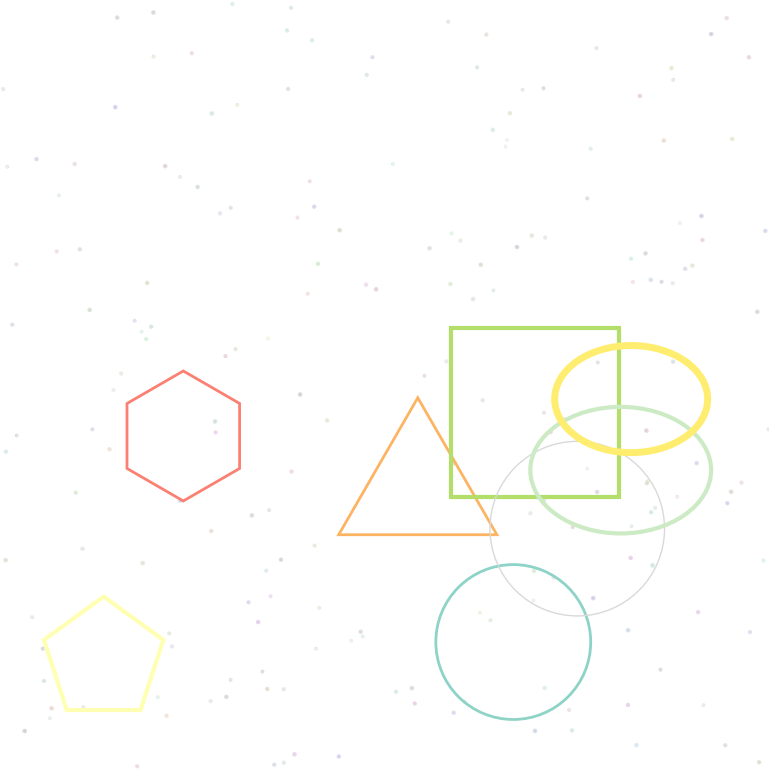[{"shape": "circle", "thickness": 1, "radius": 0.5, "center": [0.667, 0.166]}, {"shape": "pentagon", "thickness": 1.5, "radius": 0.41, "center": [0.135, 0.144]}, {"shape": "hexagon", "thickness": 1, "radius": 0.42, "center": [0.238, 0.434]}, {"shape": "triangle", "thickness": 1, "radius": 0.59, "center": [0.543, 0.365]}, {"shape": "square", "thickness": 1.5, "radius": 0.55, "center": [0.695, 0.465]}, {"shape": "circle", "thickness": 0.5, "radius": 0.57, "center": [0.75, 0.313]}, {"shape": "oval", "thickness": 1.5, "radius": 0.59, "center": [0.806, 0.389]}, {"shape": "oval", "thickness": 2.5, "radius": 0.5, "center": [0.82, 0.482]}]